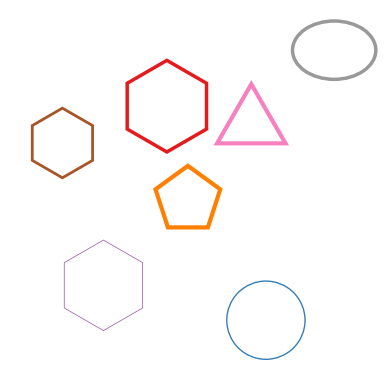[{"shape": "hexagon", "thickness": 2.5, "radius": 0.59, "center": [0.433, 0.724]}, {"shape": "circle", "thickness": 1, "radius": 0.51, "center": [0.691, 0.168]}, {"shape": "hexagon", "thickness": 0.5, "radius": 0.59, "center": [0.269, 0.259]}, {"shape": "pentagon", "thickness": 3, "radius": 0.44, "center": [0.488, 0.481]}, {"shape": "hexagon", "thickness": 2, "radius": 0.45, "center": [0.162, 0.629]}, {"shape": "triangle", "thickness": 3, "radius": 0.51, "center": [0.653, 0.679]}, {"shape": "oval", "thickness": 2.5, "radius": 0.54, "center": [0.868, 0.87]}]